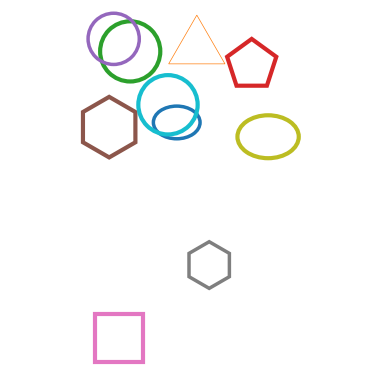[{"shape": "oval", "thickness": 2.5, "radius": 0.3, "center": [0.459, 0.682]}, {"shape": "triangle", "thickness": 0.5, "radius": 0.42, "center": [0.511, 0.876]}, {"shape": "circle", "thickness": 3, "radius": 0.39, "center": [0.338, 0.867]}, {"shape": "pentagon", "thickness": 3, "radius": 0.34, "center": [0.654, 0.832]}, {"shape": "circle", "thickness": 2.5, "radius": 0.33, "center": [0.295, 0.899]}, {"shape": "hexagon", "thickness": 3, "radius": 0.39, "center": [0.284, 0.67]}, {"shape": "square", "thickness": 3, "radius": 0.31, "center": [0.31, 0.122]}, {"shape": "hexagon", "thickness": 2.5, "radius": 0.3, "center": [0.543, 0.312]}, {"shape": "oval", "thickness": 3, "radius": 0.4, "center": [0.696, 0.645]}, {"shape": "circle", "thickness": 3, "radius": 0.39, "center": [0.436, 0.728]}]